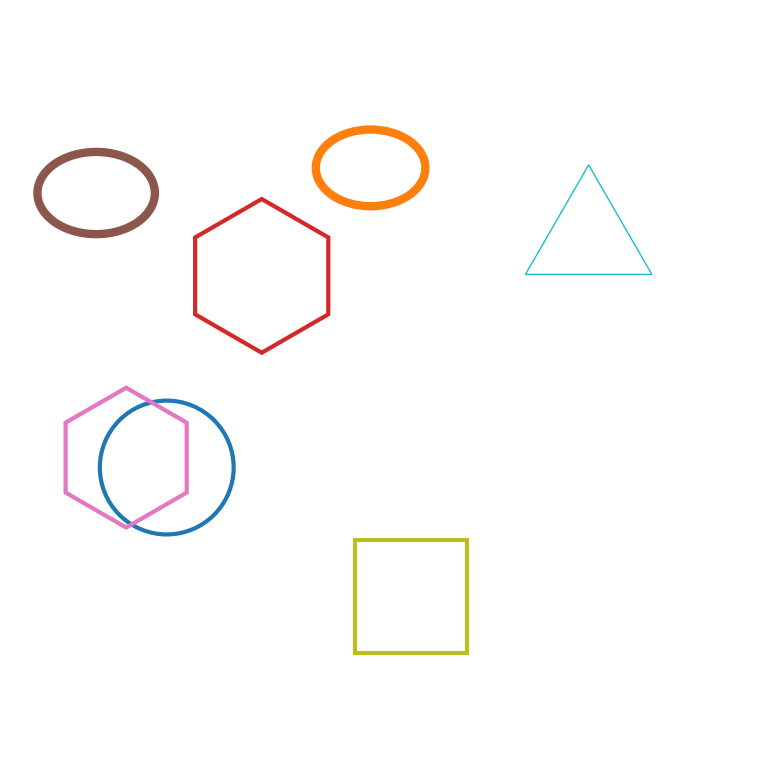[{"shape": "circle", "thickness": 1.5, "radius": 0.43, "center": [0.217, 0.393]}, {"shape": "oval", "thickness": 3, "radius": 0.36, "center": [0.481, 0.782]}, {"shape": "hexagon", "thickness": 1.5, "radius": 0.5, "center": [0.34, 0.642]}, {"shape": "oval", "thickness": 3, "radius": 0.38, "center": [0.125, 0.749]}, {"shape": "hexagon", "thickness": 1.5, "radius": 0.45, "center": [0.164, 0.406]}, {"shape": "square", "thickness": 1.5, "radius": 0.37, "center": [0.534, 0.226]}, {"shape": "triangle", "thickness": 0.5, "radius": 0.47, "center": [0.764, 0.691]}]